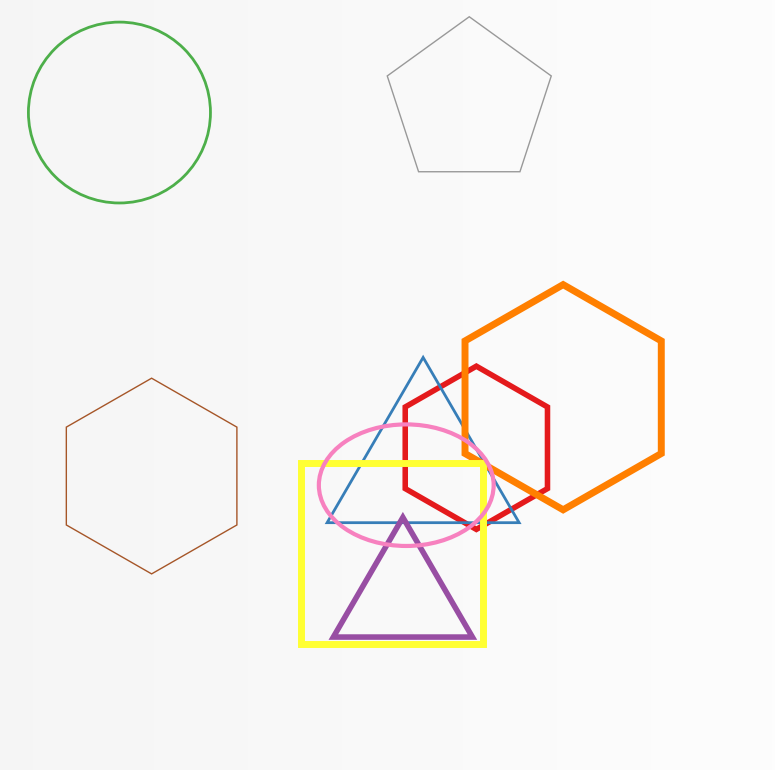[{"shape": "hexagon", "thickness": 2, "radius": 0.53, "center": [0.615, 0.418]}, {"shape": "triangle", "thickness": 1, "radius": 0.72, "center": [0.546, 0.393]}, {"shape": "circle", "thickness": 1, "radius": 0.59, "center": [0.154, 0.854]}, {"shape": "triangle", "thickness": 2, "radius": 0.52, "center": [0.52, 0.224]}, {"shape": "hexagon", "thickness": 2.5, "radius": 0.73, "center": [0.727, 0.484]}, {"shape": "square", "thickness": 2.5, "radius": 0.59, "center": [0.505, 0.281]}, {"shape": "hexagon", "thickness": 0.5, "radius": 0.64, "center": [0.196, 0.382]}, {"shape": "oval", "thickness": 1.5, "radius": 0.56, "center": [0.524, 0.37]}, {"shape": "pentagon", "thickness": 0.5, "radius": 0.56, "center": [0.605, 0.867]}]